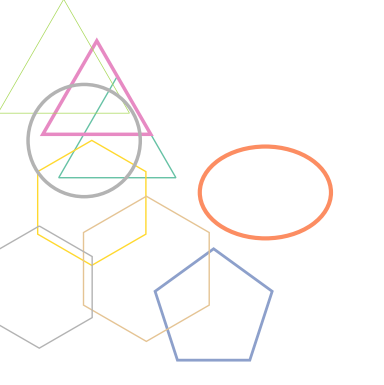[{"shape": "triangle", "thickness": 1, "radius": 0.88, "center": [0.305, 0.626]}, {"shape": "oval", "thickness": 3, "radius": 0.85, "center": [0.689, 0.5]}, {"shape": "pentagon", "thickness": 2, "radius": 0.8, "center": [0.555, 0.194]}, {"shape": "triangle", "thickness": 2.5, "radius": 0.81, "center": [0.251, 0.732]}, {"shape": "triangle", "thickness": 0.5, "radius": 0.99, "center": [0.165, 0.805]}, {"shape": "hexagon", "thickness": 1, "radius": 0.81, "center": [0.238, 0.473]}, {"shape": "hexagon", "thickness": 1, "radius": 0.94, "center": [0.38, 0.302]}, {"shape": "circle", "thickness": 2.5, "radius": 0.73, "center": [0.219, 0.635]}, {"shape": "hexagon", "thickness": 1, "radius": 0.79, "center": [0.102, 0.254]}]